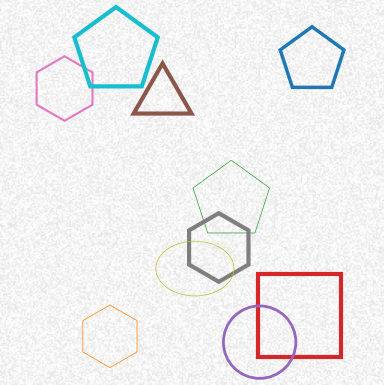[{"shape": "pentagon", "thickness": 2.5, "radius": 0.43, "center": [0.811, 0.843]}, {"shape": "hexagon", "thickness": 0.5, "radius": 0.41, "center": [0.286, 0.126]}, {"shape": "pentagon", "thickness": 0.5, "radius": 0.52, "center": [0.601, 0.479]}, {"shape": "square", "thickness": 3, "radius": 0.54, "center": [0.778, 0.181]}, {"shape": "circle", "thickness": 2, "radius": 0.47, "center": [0.674, 0.111]}, {"shape": "triangle", "thickness": 3, "radius": 0.43, "center": [0.422, 0.748]}, {"shape": "hexagon", "thickness": 1.5, "radius": 0.42, "center": [0.168, 0.77]}, {"shape": "hexagon", "thickness": 3, "radius": 0.45, "center": [0.568, 0.357]}, {"shape": "oval", "thickness": 0.5, "radius": 0.51, "center": [0.506, 0.302]}, {"shape": "pentagon", "thickness": 3, "radius": 0.57, "center": [0.301, 0.868]}]